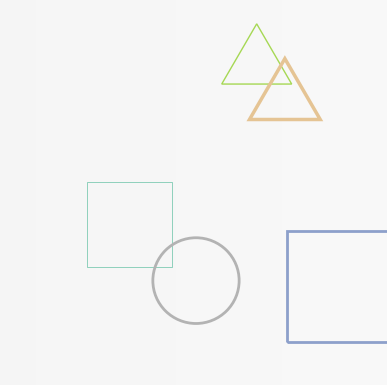[{"shape": "square", "thickness": 0.5, "radius": 0.55, "center": [0.334, 0.417]}, {"shape": "square", "thickness": 2, "radius": 0.72, "center": [0.885, 0.256]}, {"shape": "triangle", "thickness": 1, "radius": 0.52, "center": [0.662, 0.834]}, {"shape": "triangle", "thickness": 2.5, "radius": 0.53, "center": [0.735, 0.742]}, {"shape": "circle", "thickness": 2, "radius": 0.56, "center": [0.506, 0.271]}]